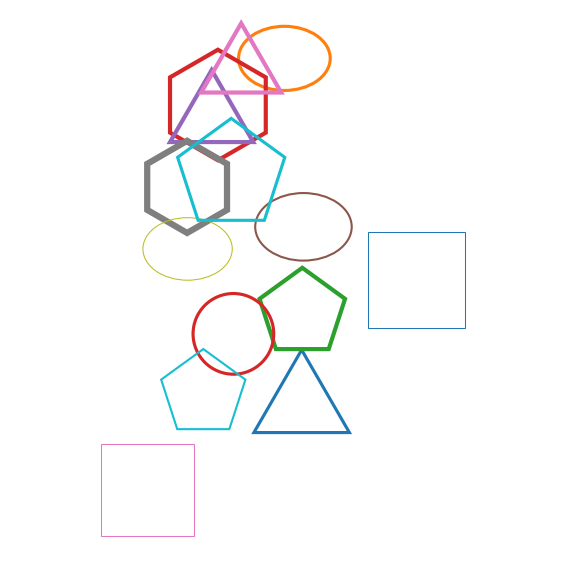[{"shape": "triangle", "thickness": 1.5, "radius": 0.48, "center": [0.522, 0.298]}, {"shape": "square", "thickness": 0.5, "radius": 0.42, "center": [0.721, 0.514]}, {"shape": "oval", "thickness": 1.5, "radius": 0.4, "center": [0.492, 0.898]}, {"shape": "pentagon", "thickness": 2, "radius": 0.39, "center": [0.523, 0.458]}, {"shape": "circle", "thickness": 1.5, "radius": 0.35, "center": [0.404, 0.421]}, {"shape": "hexagon", "thickness": 2, "radius": 0.48, "center": [0.377, 0.817]}, {"shape": "triangle", "thickness": 2, "radius": 0.42, "center": [0.367, 0.795]}, {"shape": "oval", "thickness": 1, "radius": 0.42, "center": [0.525, 0.606]}, {"shape": "triangle", "thickness": 2, "radius": 0.4, "center": [0.418, 0.879]}, {"shape": "square", "thickness": 0.5, "radius": 0.4, "center": [0.255, 0.151]}, {"shape": "hexagon", "thickness": 3, "radius": 0.4, "center": [0.324, 0.676]}, {"shape": "oval", "thickness": 0.5, "radius": 0.39, "center": [0.325, 0.568]}, {"shape": "pentagon", "thickness": 1.5, "radius": 0.49, "center": [0.4, 0.697]}, {"shape": "pentagon", "thickness": 1, "radius": 0.38, "center": [0.352, 0.318]}]